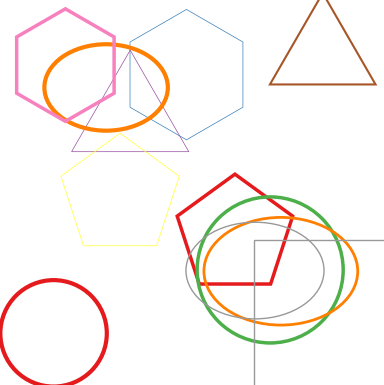[{"shape": "pentagon", "thickness": 2.5, "radius": 0.79, "center": [0.61, 0.39]}, {"shape": "circle", "thickness": 3, "radius": 0.69, "center": [0.139, 0.134]}, {"shape": "hexagon", "thickness": 0.5, "radius": 0.85, "center": [0.484, 0.806]}, {"shape": "circle", "thickness": 2.5, "radius": 0.95, "center": [0.702, 0.299]}, {"shape": "triangle", "thickness": 0.5, "radius": 0.88, "center": [0.338, 0.694]}, {"shape": "oval", "thickness": 2, "radius": 1.0, "center": [0.729, 0.295]}, {"shape": "oval", "thickness": 3, "radius": 0.8, "center": [0.276, 0.773]}, {"shape": "pentagon", "thickness": 0.5, "radius": 0.81, "center": [0.312, 0.492]}, {"shape": "triangle", "thickness": 1.5, "radius": 0.79, "center": [0.838, 0.86]}, {"shape": "hexagon", "thickness": 2.5, "radius": 0.73, "center": [0.17, 0.831]}, {"shape": "square", "thickness": 1, "radius": 0.95, "center": [0.849, 0.188]}, {"shape": "oval", "thickness": 1, "radius": 0.9, "center": [0.662, 0.297]}]